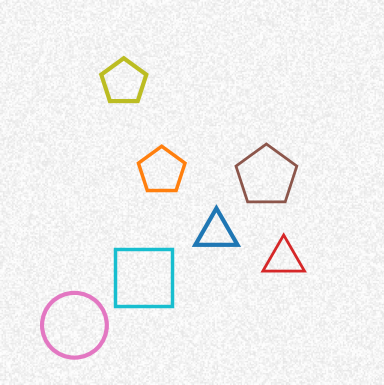[{"shape": "triangle", "thickness": 3, "radius": 0.32, "center": [0.562, 0.396]}, {"shape": "pentagon", "thickness": 2.5, "radius": 0.32, "center": [0.42, 0.557]}, {"shape": "triangle", "thickness": 2, "radius": 0.31, "center": [0.737, 0.327]}, {"shape": "pentagon", "thickness": 2, "radius": 0.42, "center": [0.692, 0.543]}, {"shape": "circle", "thickness": 3, "radius": 0.42, "center": [0.193, 0.155]}, {"shape": "pentagon", "thickness": 3, "radius": 0.31, "center": [0.322, 0.787]}, {"shape": "square", "thickness": 2.5, "radius": 0.37, "center": [0.373, 0.279]}]